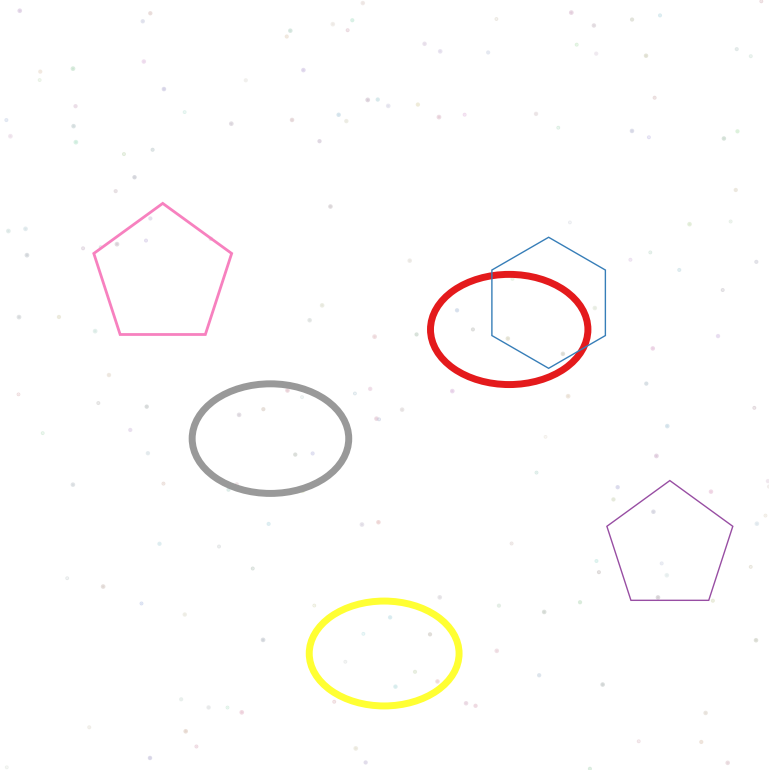[{"shape": "oval", "thickness": 2.5, "radius": 0.51, "center": [0.661, 0.572]}, {"shape": "hexagon", "thickness": 0.5, "radius": 0.43, "center": [0.713, 0.607]}, {"shape": "pentagon", "thickness": 0.5, "radius": 0.43, "center": [0.87, 0.29]}, {"shape": "oval", "thickness": 2.5, "radius": 0.49, "center": [0.499, 0.151]}, {"shape": "pentagon", "thickness": 1, "radius": 0.47, "center": [0.211, 0.642]}, {"shape": "oval", "thickness": 2.5, "radius": 0.51, "center": [0.351, 0.43]}]